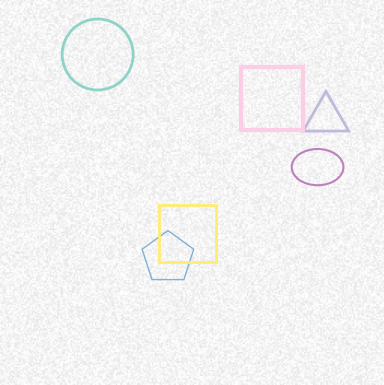[{"shape": "circle", "thickness": 2, "radius": 0.46, "center": [0.254, 0.858]}, {"shape": "triangle", "thickness": 2, "radius": 0.34, "center": [0.847, 0.694]}, {"shape": "pentagon", "thickness": 1, "radius": 0.35, "center": [0.436, 0.331]}, {"shape": "square", "thickness": 3, "radius": 0.41, "center": [0.707, 0.744]}, {"shape": "oval", "thickness": 1.5, "radius": 0.34, "center": [0.825, 0.566]}, {"shape": "square", "thickness": 2, "radius": 0.37, "center": [0.486, 0.393]}]